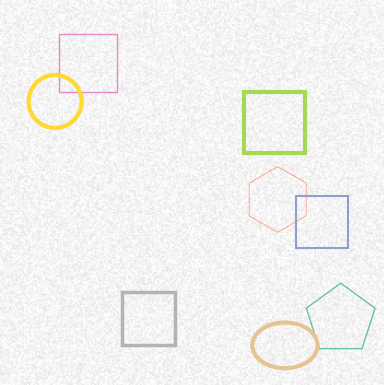[{"shape": "pentagon", "thickness": 1, "radius": 0.47, "center": [0.885, 0.17]}, {"shape": "hexagon", "thickness": 0.5, "radius": 0.43, "center": [0.721, 0.482]}, {"shape": "square", "thickness": 1.5, "radius": 0.34, "center": [0.837, 0.423]}, {"shape": "square", "thickness": 1, "radius": 0.38, "center": [0.228, 0.836]}, {"shape": "square", "thickness": 3, "radius": 0.4, "center": [0.713, 0.681]}, {"shape": "circle", "thickness": 3, "radius": 0.34, "center": [0.143, 0.736]}, {"shape": "oval", "thickness": 3, "radius": 0.42, "center": [0.74, 0.103]}, {"shape": "square", "thickness": 2.5, "radius": 0.34, "center": [0.386, 0.173]}]